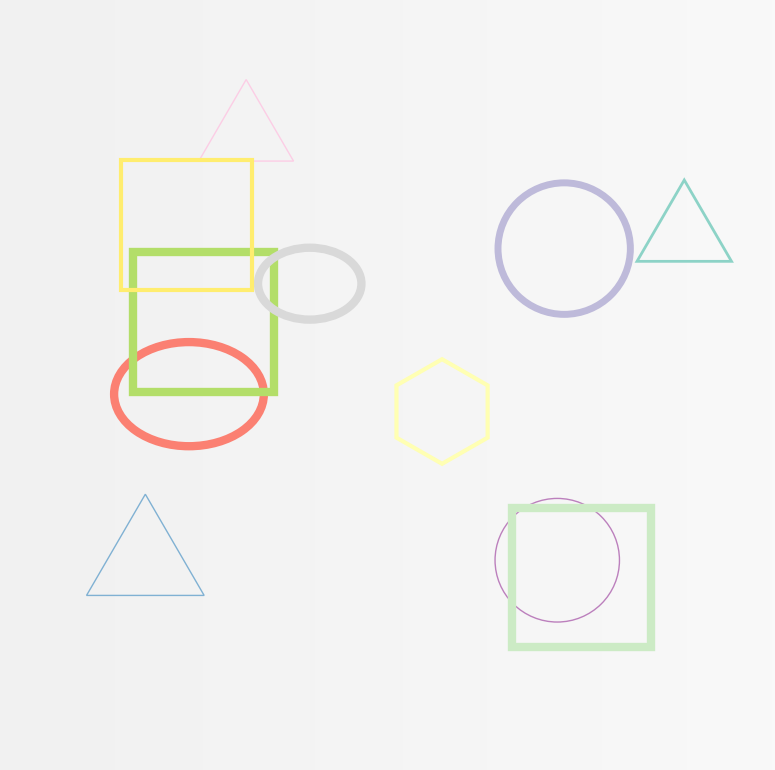[{"shape": "triangle", "thickness": 1, "radius": 0.35, "center": [0.883, 0.696]}, {"shape": "hexagon", "thickness": 1.5, "radius": 0.34, "center": [0.57, 0.466]}, {"shape": "circle", "thickness": 2.5, "radius": 0.43, "center": [0.728, 0.677]}, {"shape": "oval", "thickness": 3, "radius": 0.48, "center": [0.244, 0.488]}, {"shape": "triangle", "thickness": 0.5, "radius": 0.44, "center": [0.188, 0.271]}, {"shape": "square", "thickness": 3, "radius": 0.46, "center": [0.263, 0.582]}, {"shape": "triangle", "thickness": 0.5, "radius": 0.35, "center": [0.318, 0.826]}, {"shape": "oval", "thickness": 3, "radius": 0.33, "center": [0.4, 0.632]}, {"shape": "circle", "thickness": 0.5, "radius": 0.4, "center": [0.719, 0.272]}, {"shape": "square", "thickness": 3, "radius": 0.45, "center": [0.75, 0.25]}, {"shape": "square", "thickness": 1.5, "radius": 0.42, "center": [0.24, 0.708]}]